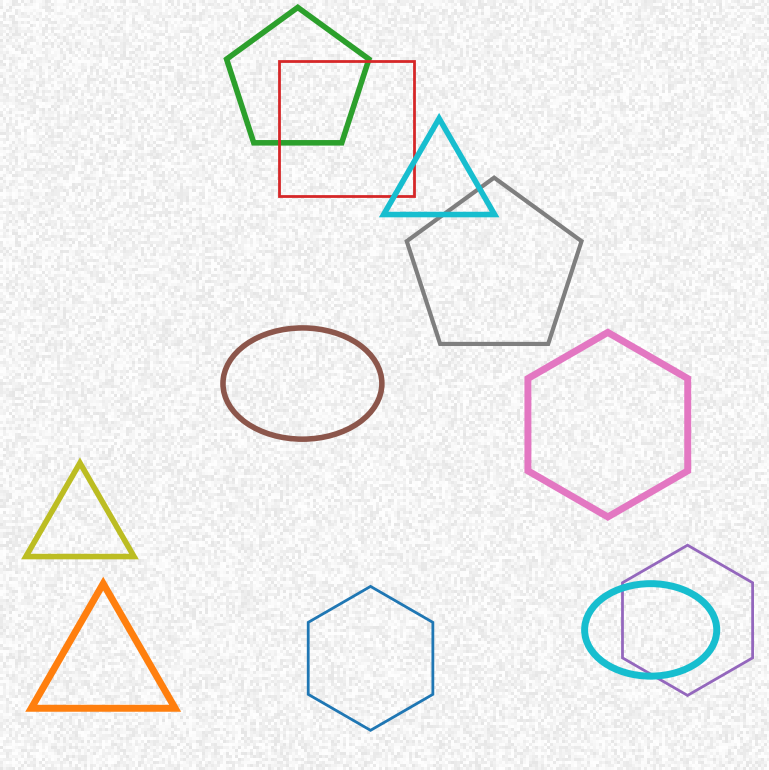[{"shape": "hexagon", "thickness": 1, "radius": 0.47, "center": [0.481, 0.145]}, {"shape": "triangle", "thickness": 2.5, "radius": 0.54, "center": [0.134, 0.134]}, {"shape": "pentagon", "thickness": 2, "radius": 0.49, "center": [0.387, 0.893]}, {"shape": "square", "thickness": 1, "radius": 0.44, "center": [0.45, 0.834]}, {"shape": "hexagon", "thickness": 1, "radius": 0.49, "center": [0.893, 0.194]}, {"shape": "oval", "thickness": 2, "radius": 0.52, "center": [0.393, 0.502]}, {"shape": "hexagon", "thickness": 2.5, "radius": 0.6, "center": [0.789, 0.448]}, {"shape": "pentagon", "thickness": 1.5, "radius": 0.6, "center": [0.642, 0.65]}, {"shape": "triangle", "thickness": 2, "radius": 0.41, "center": [0.104, 0.318]}, {"shape": "triangle", "thickness": 2, "radius": 0.42, "center": [0.57, 0.763]}, {"shape": "oval", "thickness": 2.5, "radius": 0.43, "center": [0.845, 0.182]}]